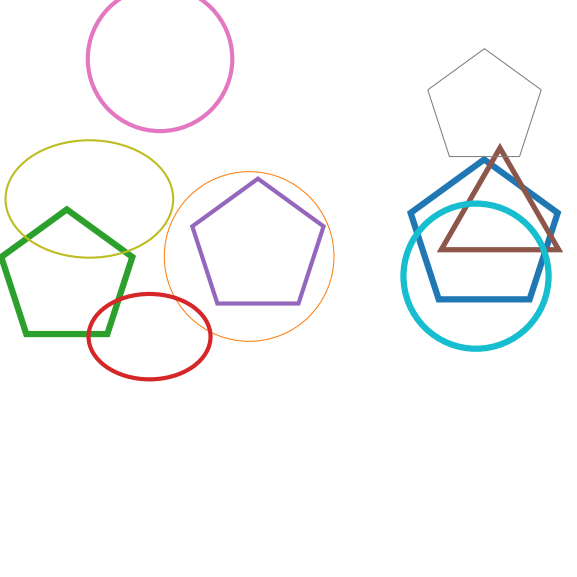[{"shape": "pentagon", "thickness": 3, "radius": 0.67, "center": [0.838, 0.589]}, {"shape": "circle", "thickness": 0.5, "radius": 0.73, "center": [0.431, 0.555]}, {"shape": "pentagon", "thickness": 3, "radius": 0.6, "center": [0.116, 0.517]}, {"shape": "oval", "thickness": 2, "radius": 0.53, "center": [0.259, 0.416]}, {"shape": "pentagon", "thickness": 2, "radius": 0.6, "center": [0.447, 0.57]}, {"shape": "triangle", "thickness": 2.5, "radius": 0.59, "center": [0.866, 0.625]}, {"shape": "circle", "thickness": 2, "radius": 0.63, "center": [0.277, 0.897]}, {"shape": "pentagon", "thickness": 0.5, "radius": 0.52, "center": [0.839, 0.812]}, {"shape": "oval", "thickness": 1, "radius": 0.73, "center": [0.155, 0.655]}, {"shape": "circle", "thickness": 3, "radius": 0.63, "center": [0.824, 0.521]}]